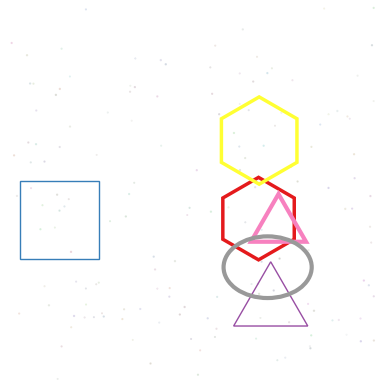[{"shape": "hexagon", "thickness": 2.5, "radius": 0.54, "center": [0.672, 0.432]}, {"shape": "square", "thickness": 1, "radius": 0.51, "center": [0.155, 0.429]}, {"shape": "triangle", "thickness": 1, "radius": 0.56, "center": [0.703, 0.209]}, {"shape": "hexagon", "thickness": 2.5, "radius": 0.57, "center": [0.673, 0.635]}, {"shape": "triangle", "thickness": 3, "radius": 0.41, "center": [0.723, 0.413]}, {"shape": "oval", "thickness": 3, "radius": 0.57, "center": [0.695, 0.306]}]